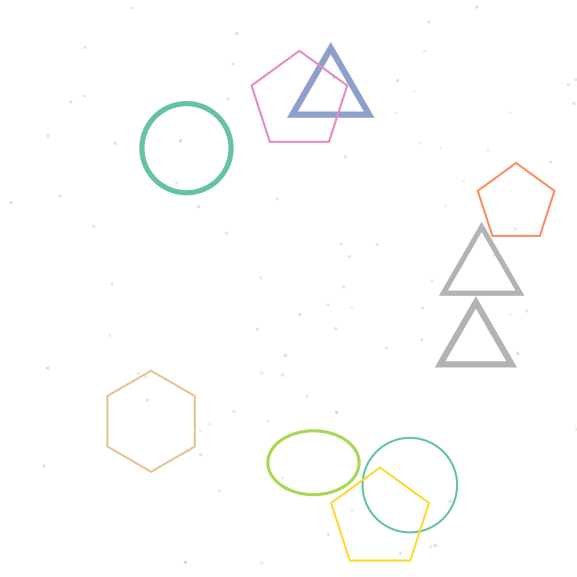[{"shape": "circle", "thickness": 2.5, "radius": 0.39, "center": [0.323, 0.743]}, {"shape": "circle", "thickness": 1, "radius": 0.41, "center": [0.71, 0.159]}, {"shape": "pentagon", "thickness": 1, "radius": 0.35, "center": [0.894, 0.647]}, {"shape": "triangle", "thickness": 3, "radius": 0.38, "center": [0.573, 0.839]}, {"shape": "pentagon", "thickness": 1, "radius": 0.44, "center": [0.518, 0.824]}, {"shape": "oval", "thickness": 1.5, "radius": 0.4, "center": [0.543, 0.198]}, {"shape": "pentagon", "thickness": 1, "radius": 0.45, "center": [0.658, 0.101]}, {"shape": "hexagon", "thickness": 1, "radius": 0.44, "center": [0.262, 0.27]}, {"shape": "triangle", "thickness": 3, "radius": 0.36, "center": [0.824, 0.404]}, {"shape": "triangle", "thickness": 2.5, "radius": 0.38, "center": [0.834, 0.53]}]